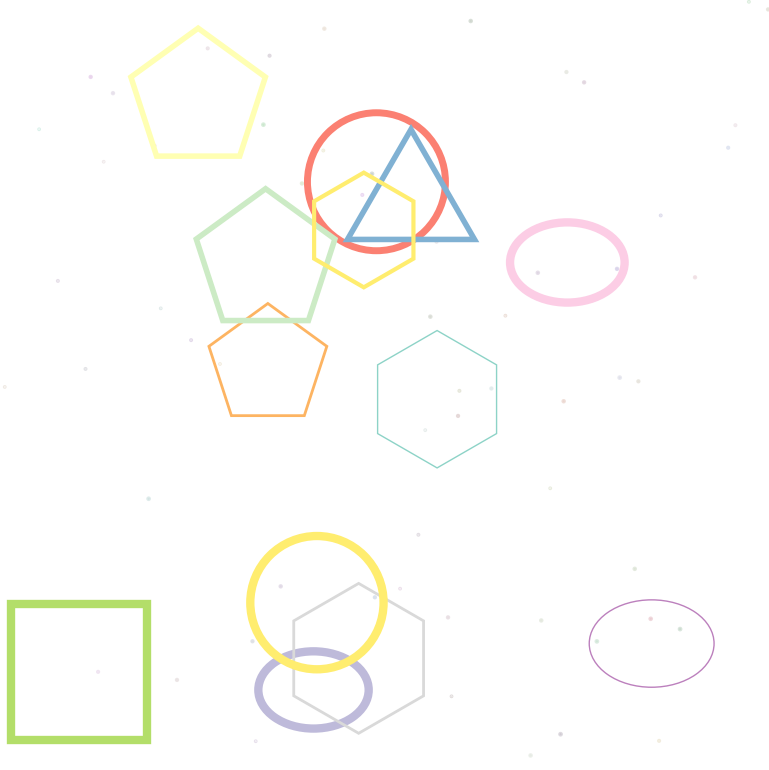[{"shape": "hexagon", "thickness": 0.5, "radius": 0.45, "center": [0.568, 0.482]}, {"shape": "pentagon", "thickness": 2, "radius": 0.46, "center": [0.257, 0.872]}, {"shape": "oval", "thickness": 3, "radius": 0.36, "center": [0.407, 0.104]}, {"shape": "circle", "thickness": 2.5, "radius": 0.45, "center": [0.489, 0.764]}, {"shape": "triangle", "thickness": 2, "radius": 0.48, "center": [0.534, 0.737]}, {"shape": "pentagon", "thickness": 1, "radius": 0.4, "center": [0.348, 0.525]}, {"shape": "square", "thickness": 3, "radius": 0.44, "center": [0.102, 0.127]}, {"shape": "oval", "thickness": 3, "radius": 0.37, "center": [0.737, 0.659]}, {"shape": "hexagon", "thickness": 1, "radius": 0.49, "center": [0.466, 0.145]}, {"shape": "oval", "thickness": 0.5, "radius": 0.41, "center": [0.846, 0.164]}, {"shape": "pentagon", "thickness": 2, "radius": 0.47, "center": [0.345, 0.66]}, {"shape": "circle", "thickness": 3, "radius": 0.43, "center": [0.412, 0.217]}, {"shape": "hexagon", "thickness": 1.5, "radius": 0.37, "center": [0.472, 0.701]}]